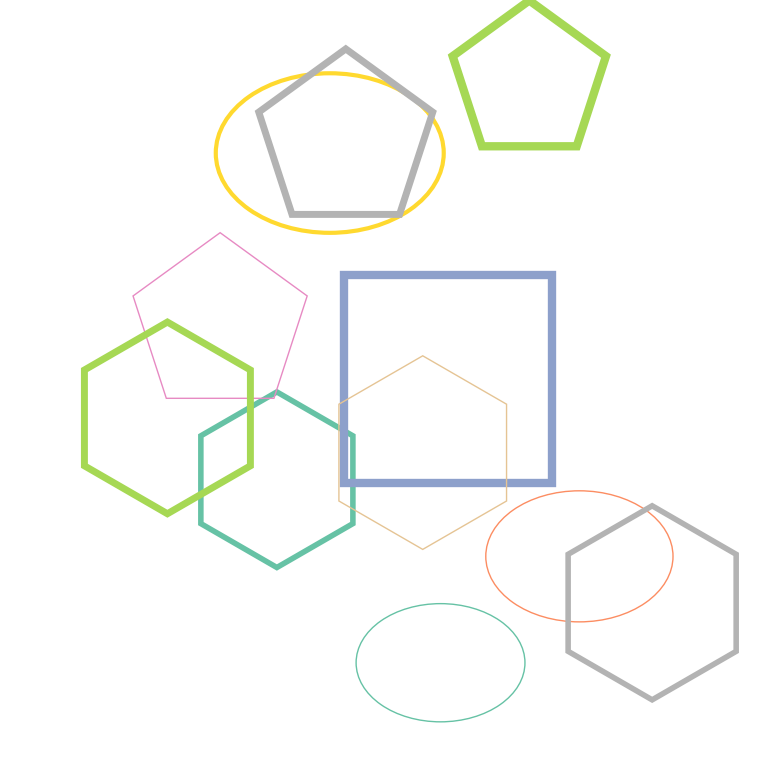[{"shape": "oval", "thickness": 0.5, "radius": 0.55, "center": [0.572, 0.139]}, {"shape": "hexagon", "thickness": 2, "radius": 0.57, "center": [0.36, 0.377]}, {"shape": "oval", "thickness": 0.5, "radius": 0.61, "center": [0.752, 0.277]}, {"shape": "square", "thickness": 3, "radius": 0.68, "center": [0.582, 0.508]}, {"shape": "pentagon", "thickness": 0.5, "radius": 0.59, "center": [0.286, 0.579]}, {"shape": "pentagon", "thickness": 3, "radius": 0.52, "center": [0.687, 0.895]}, {"shape": "hexagon", "thickness": 2.5, "radius": 0.62, "center": [0.217, 0.457]}, {"shape": "oval", "thickness": 1.5, "radius": 0.74, "center": [0.428, 0.801]}, {"shape": "hexagon", "thickness": 0.5, "radius": 0.63, "center": [0.549, 0.412]}, {"shape": "pentagon", "thickness": 2.5, "radius": 0.59, "center": [0.449, 0.818]}, {"shape": "hexagon", "thickness": 2, "radius": 0.63, "center": [0.847, 0.217]}]